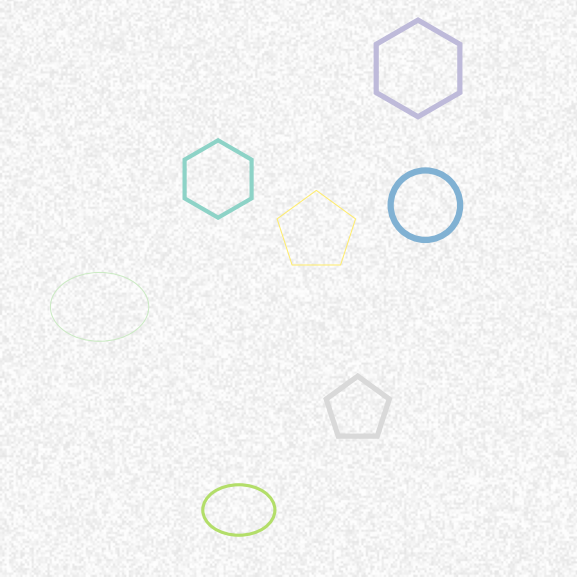[{"shape": "hexagon", "thickness": 2, "radius": 0.33, "center": [0.378, 0.689]}, {"shape": "hexagon", "thickness": 2.5, "radius": 0.42, "center": [0.724, 0.881]}, {"shape": "circle", "thickness": 3, "radius": 0.3, "center": [0.737, 0.644]}, {"shape": "oval", "thickness": 1.5, "radius": 0.31, "center": [0.414, 0.116]}, {"shape": "pentagon", "thickness": 2.5, "radius": 0.29, "center": [0.619, 0.29]}, {"shape": "oval", "thickness": 0.5, "radius": 0.43, "center": [0.172, 0.468]}, {"shape": "pentagon", "thickness": 0.5, "radius": 0.36, "center": [0.548, 0.598]}]